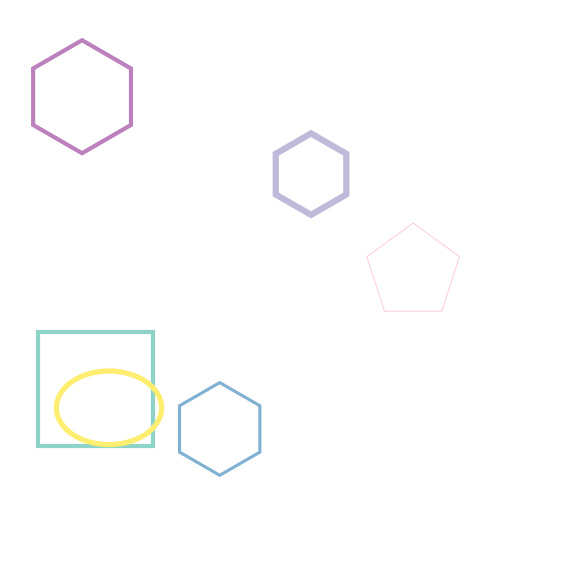[{"shape": "square", "thickness": 2, "radius": 0.5, "center": [0.165, 0.325]}, {"shape": "hexagon", "thickness": 3, "radius": 0.35, "center": [0.539, 0.698]}, {"shape": "hexagon", "thickness": 1.5, "radius": 0.4, "center": [0.38, 0.256]}, {"shape": "pentagon", "thickness": 0.5, "radius": 0.42, "center": [0.715, 0.529]}, {"shape": "hexagon", "thickness": 2, "radius": 0.49, "center": [0.142, 0.832]}, {"shape": "oval", "thickness": 2.5, "radius": 0.46, "center": [0.189, 0.293]}]